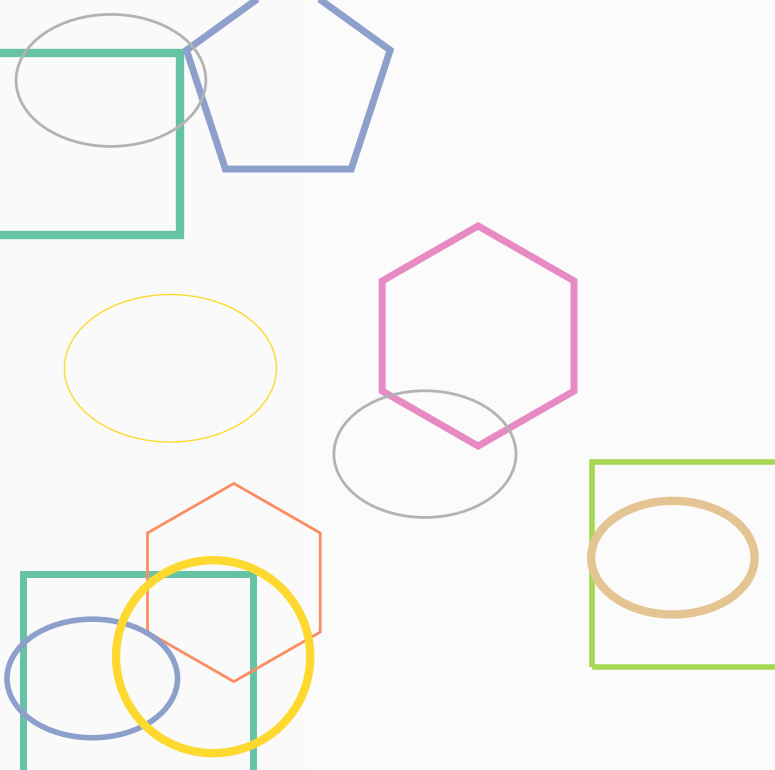[{"shape": "square", "thickness": 2.5, "radius": 0.74, "center": [0.178, 0.107]}, {"shape": "square", "thickness": 3, "radius": 0.59, "center": [0.115, 0.813]}, {"shape": "hexagon", "thickness": 1, "radius": 0.64, "center": [0.302, 0.243]}, {"shape": "pentagon", "thickness": 2.5, "radius": 0.69, "center": [0.372, 0.892]}, {"shape": "oval", "thickness": 2, "radius": 0.55, "center": [0.119, 0.119]}, {"shape": "hexagon", "thickness": 2.5, "radius": 0.71, "center": [0.617, 0.564]}, {"shape": "square", "thickness": 2, "radius": 0.67, "center": [0.897, 0.267]}, {"shape": "oval", "thickness": 0.5, "radius": 0.68, "center": [0.22, 0.522]}, {"shape": "circle", "thickness": 3, "radius": 0.63, "center": [0.275, 0.147]}, {"shape": "oval", "thickness": 3, "radius": 0.53, "center": [0.868, 0.276]}, {"shape": "oval", "thickness": 1, "radius": 0.61, "center": [0.143, 0.896]}, {"shape": "oval", "thickness": 1, "radius": 0.59, "center": [0.548, 0.41]}]